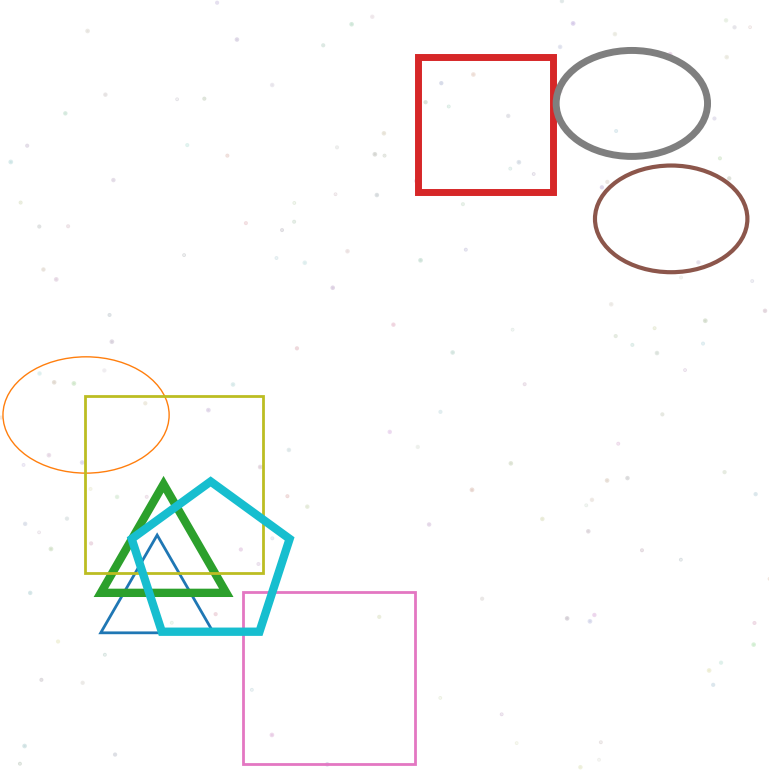[{"shape": "triangle", "thickness": 1, "radius": 0.42, "center": [0.204, 0.22]}, {"shape": "oval", "thickness": 0.5, "radius": 0.54, "center": [0.112, 0.461]}, {"shape": "triangle", "thickness": 3, "radius": 0.47, "center": [0.212, 0.277]}, {"shape": "square", "thickness": 2.5, "radius": 0.44, "center": [0.63, 0.839]}, {"shape": "oval", "thickness": 1.5, "radius": 0.49, "center": [0.872, 0.716]}, {"shape": "square", "thickness": 1, "radius": 0.56, "center": [0.427, 0.12]}, {"shape": "oval", "thickness": 2.5, "radius": 0.49, "center": [0.821, 0.866]}, {"shape": "square", "thickness": 1, "radius": 0.58, "center": [0.226, 0.371]}, {"shape": "pentagon", "thickness": 3, "radius": 0.54, "center": [0.274, 0.267]}]